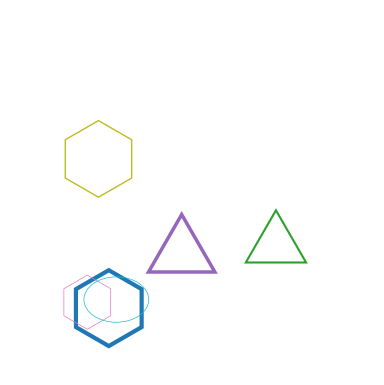[{"shape": "hexagon", "thickness": 3, "radius": 0.49, "center": [0.283, 0.2]}, {"shape": "triangle", "thickness": 1.5, "radius": 0.45, "center": [0.717, 0.363]}, {"shape": "triangle", "thickness": 2.5, "radius": 0.5, "center": [0.472, 0.343]}, {"shape": "hexagon", "thickness": 0.5, "radius": 0.35, "center": [0.227, 0.215]}, {"shape": "hexagon", "thickness": 1, "radius": 0.5, "center": [0.256, 0.587]}, {"shape": "oval", "thickness": 0.5, "radius": 0.42, "center": [0.302, 0.222]}]